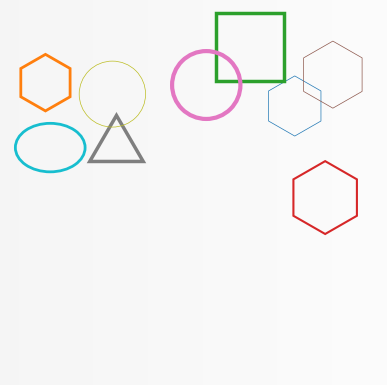[{"shape": "hexagon", "thickness": 0.5, "radius": 0.39, "center": [0.761, 0.725]}, {"shape": "hexagon", "thickness": 2, "radius": 0.37, "center": [0.117, 0.785]}, {"shape": "square", "thickness": 2.5, "radius": 0.44, "center": [0.646, 0.877]}, {"shape": "hexagon", "thickness": 1.5, "radius": 0.47, "center": [0.839, 0.487]}, {"shape": "hexagon", "thickness": 0.5, "radius": 0.44, "center": [0.859, 0.806]}, {"shape": "circle", "thickness": 3, "radius": 0.44, "center": [0.532, 0.779]}, {"shape": "triangle", "thickness": 2.5, "radius": 0.4, "center": [0.301, 0.62]}, {"shape": "circle", "thickness": 0.5, "radius": 0.43, "center": [0.29, 0.756]}, {"shape": "oval", "thickness": 2, "radius": 0.45, "center": [0.13, 0.617]}]